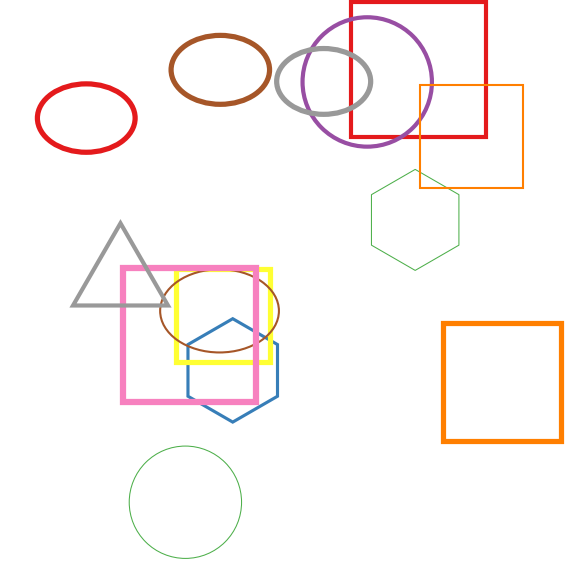[{"shape": "square", "thickness": 2, "radius": 0.58, "center": [0.725, 0.879]}, {"shape": "oval", "thickness": 2.5, "radius": 0.42, "center": [0.149, 0.795]}, {"shape": "hexagon", "thickness": 1.5, "radius": 0.45, "center": [0.403, 0.358]}, {"shape": "circle", "thickness": 0.5, "radius": 0.49, "center": [0.321, 0.129]}, {"shape": "hexagon", "thickness": 0.5, "radius": 0.44, "center": [0.719, 0.618]}, {"shape": "circle", "thickness": 2, "radius": 0.56, "center": [0.636, 0.857]}, {"shape": "square", "thickness": 2.5, "radius": 0.51, "center": [0.87, 0.338]}, {"shape": "square", "thickness": 1, "radius": 0.45, "center": [0.817, 0.763]}, {"shape": "square", "thickness": 2.5, "radius": 0.4, "center": [0.386, 0.453]}, {"shape": "oval", "thickness": 1, "radius": 0.51, "center": [0.38, 0.461]}, {"shape": "oval", "thickness": 2.5, "radius": 0.43, "center": [0.382, 0.878]}, {"shape": "square", "thickness": 3, "radius": 0.58, "center": [0.328, 0.419]}, {"shape": "triangle", "thickness": 2, "radius": 0.47, "center": [0.209, 0.518]}, {"shape": "oval", "thickness": 2.5, "radius": 0.41, "center": [0.56, 0.858]}]